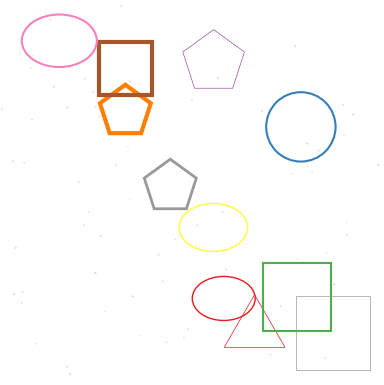[{"shape": "oval", "thickness": 1, "radius": 0.41, "center": [0.581, 0.225]}, {"shape": "triangle", "thickness": 0.5, "radius": 0.46, "center": [0.661, 0.143]}, {"shape": "circle", "thickness": 1.5, "radius": 0.45, "center": [0.782, 0.67]}, {"shape": "square", "thickness": 1.5, "radius": 0.44, "center": [0.772, 0.229]}, {"shape": "pentagon", "thickness": 0.5, "radius": 0.42, "center": [0.555, 0.839]}, {"shape": "pentagon", "thickness": 3, "radius": 0.35, "center": [0.326, 0.71]}, {"shape": "oval", "thickness": 1, "radius": 0.44, "center": [0.554, 0.409]}, {"shape": "square", "thickness": 3, "radius": 0.35, "center": [0.327, 0.822]}, {"shape": "oval", "thickness": 1.5, "radius": 0.49, "center": [0.154, 0.894]}, {"shape": "pentagon", "thickness": 2, "radius": 0.36, "center": [0.442, 0.515]}, {"shape": "square", "thickness": 0.5, "radius": 0.48, "center": [0.864, 0.136]}]